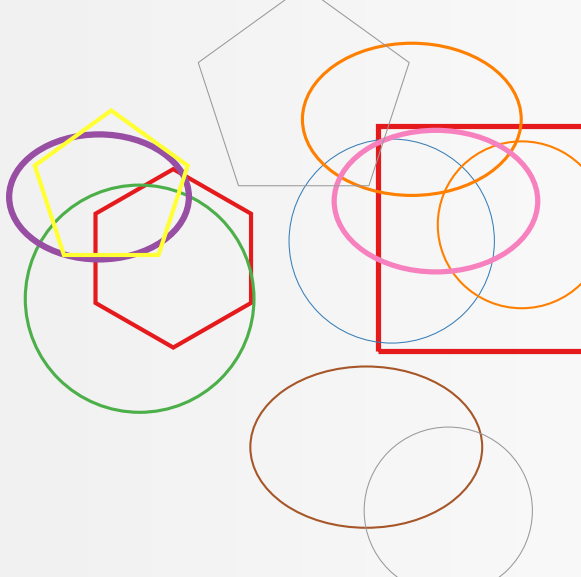[{"shape": "square", "thickness": 2.5, "radius": 0.97, "center": [0.844, 0.587]}, {"shape": "hexagon", "thickness": 2, "radius": 0.77, "center": [0.298, 0.552]}, {"shape": "circle", "thickness": 0.5, "radius": 0.88, "center": [0.674, 0.582]}, {"shape": "circle", "thickness": 1.5, "radius": 0.98, "center": [0.24, 0.482]}, {"shape": "oval", "thickness": 3, "radius": 0.77, "center": [0.17, 0.658]}, {"shape": "circle", "thickness": 1, "radius": 0.72, "center": [0.898, 0.61]}, {"shape": "oval", "thickness": 1.5, "radius": 0.94, "center": [0.709, 0.793]}, {"shape": "pentagon", "thickness": 2, "radius": 0.69, "center": [0.191, 0.67]}, {"shape": "oval", "thickness": 1, "radius": 1.0, "center": [0.63, 0.225]}, {"shape": "oval", "thickness": 2.5, "radius": 0.88, "center": [0.75, 0.651]}, {"shape": "circle", "thickness": 0.5, "radius": 0.72, "center": [0.771, 0.115]}, {"shape": "pentagon", "thickness": 0.5, "radius": 0.95, "center": [0.523, 0.832]}]